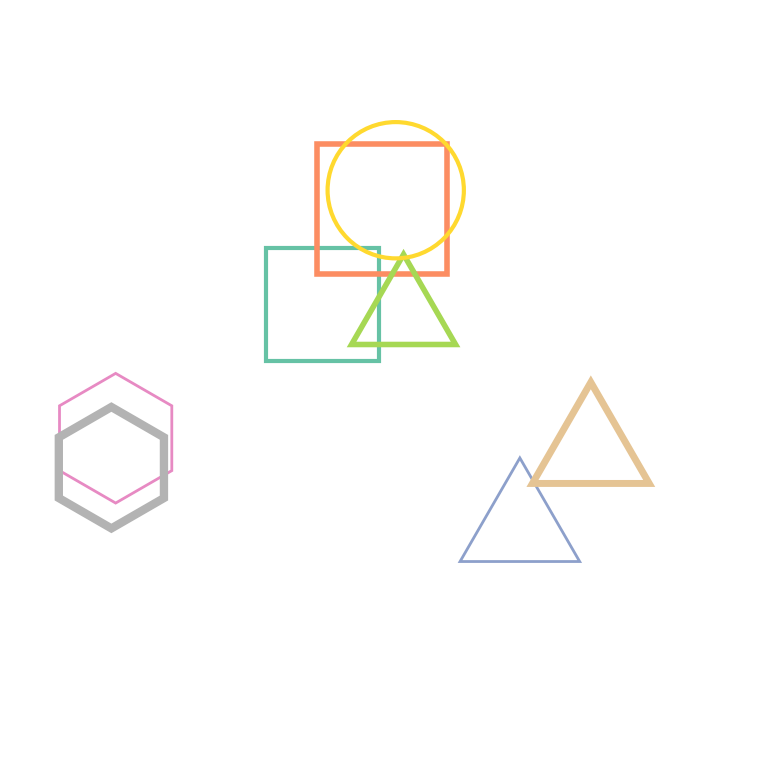[{"shape": "square", "thickness": 1.5, "radius": 0.37, "center": [0.418, 0.604]}, {"shape": "square", "thickness": 2, "radius": 0.42, "center": [0.496, 0.729]}, {"shape": "triangle", "thickness": 1, "radius": 0.45, "center": [0.675, 0.316]}, {"shape": "hexagon", "thickness": 1, "radius": 0.42, "center": [0.15, 0.431]}, {"shape": "triangle", "thickness": 2, "radius": 0.39, "center": [0.524, 0.592]}, {"shape": "circle", "thickness": 1.5, "radius": 0.44, "center": [0.514, 0.753]}, {"shape": "triangle", "thickness": 2.5, "radius": 0.44, "center": [0.767, 0.416]}, {"shape": "hexagon", "thickness": 3, "radius": 0.39, "center": [0.145, 0.393]}]